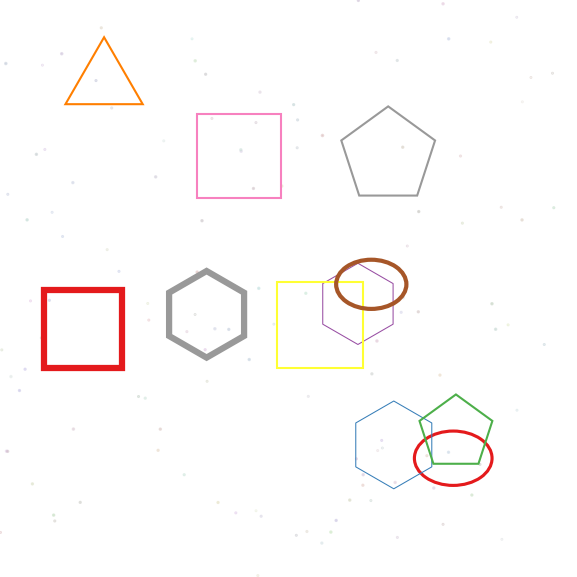[{"shape": "oval", "thickness": 1.5, "radius": 0.34, "center": [0.785, 0.206]}, {"shape": "square", "thickness": 3, "radius": 0.34, "center": [0.144, 0.43]}, {"shape": "hexagon", "thickness": 0.5, "radius": 0.38, "center": [0.682, 0.229]}, {"shape": "pentagon", "thickness": 1, "radius": 0.33, "center": [0.789, 0.25]}, {"shape": "hexagon", "thickness": 0.5, "radius": 0.35, "center": [0.62, 0.473]}, {"shape": "triangle", "thickness": 1, "radius": 0.39, "center": [0.18, 0.857]}, {"shape": "square", "thickness": 1, "radius": 0.37, "center": [0.554, 0.436]}, {"shape": "oval", "thickness": 2, "radius": 0.3, "center": [0.643, 0.507]}, {"shape": "square", "thickness": 1, "radius": 0.37, "center": [0.414, 0.729]}, {"shape": "hexagon", "thickness": 3, "radius": 0.37, "center": [0.358, 0.455]}, {"shape": "pentagon", "thickness": 1, "radius": 0.43, "center": [0.672, 0.73]}]